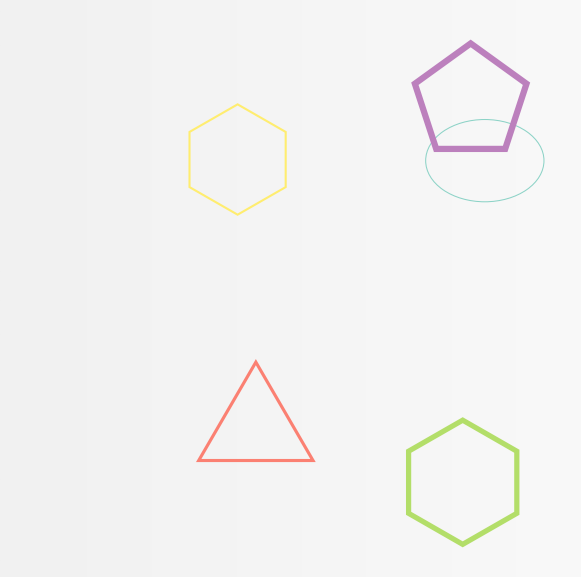[{"shape": "oval", "thickness": 0.5, "radius": 0.51, "center": [0.834, 0.721]}, {"shape": "triangle", "thickness": 1.5, "radius": 0.57, "center": [0.44, 0.258]}, {"shape": "hexagon", "thickness": 2.5, "radius": 0.54, "center": [0.796, 0.164]}, {"shape": "pentagon", "thickness": 3, "radius": 0.5, "center": [0.81, 0.823]}, {"shape": "hexagon", "thickness": 1, "radius": 0.48, "center": [0.409, 0.723]}]